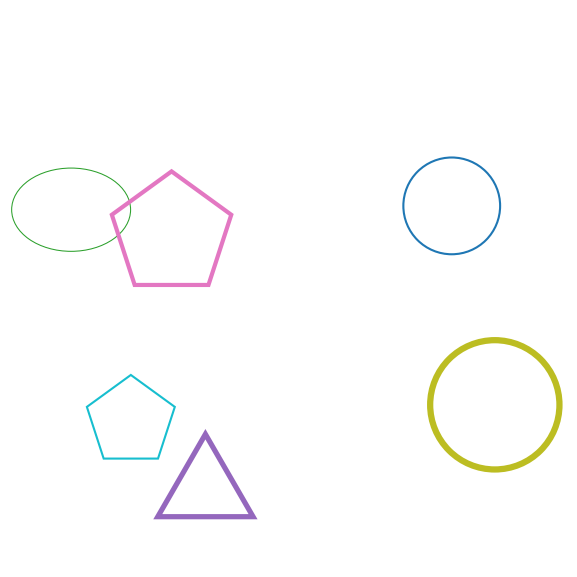[{"shape": "circle", "thickness": 1, "radius": 0.42, "center": [0.782, 0.643]}, {"shape": "oval", "thickness": 0.5, "radius": 0.51, "center": [0.123, 0.636]}, {"shape": "triangle", "thickness": 2.5, "radius": 0.48, "center": [0.356, 0.152]}, {"shape": "pentagon", "thickness": 2, "radius": 0.54, "center": [0.297, 0.594]}, {"shape": "circle", "thickness": 3, "radius": 0.56, "center": [0.857, 0.298]}, {"shape": "pentagon", "thickness": 1, "radius": 0.4, "center": [0.227, 0.27]}]